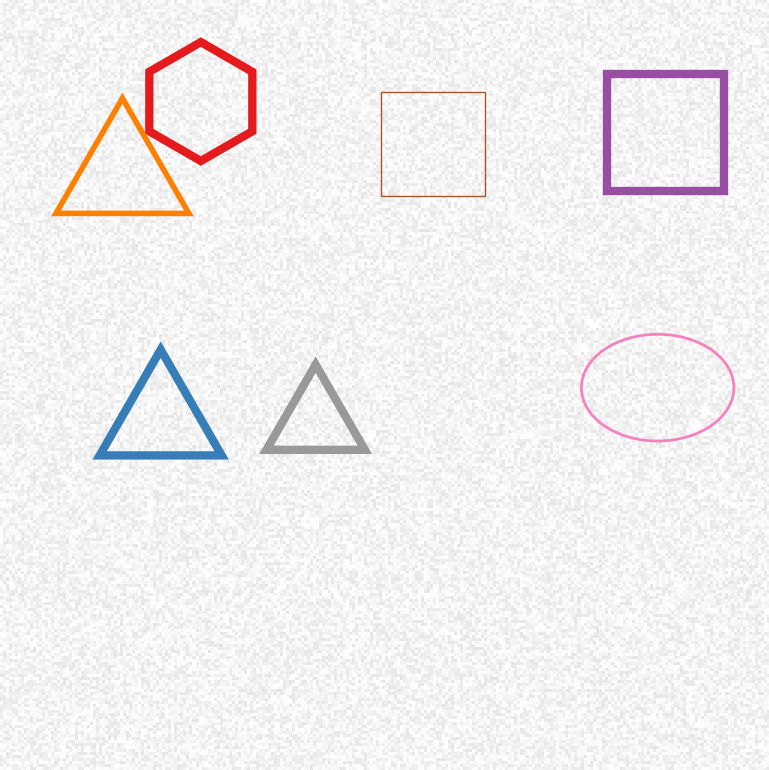[{"shape": "hexagon", "thickness": 3, "radius": 0.39, "center": [0.261, 0.868]}, {"shape": "triangle", "thickness": 3, "radius": 0.46, "center": [0.209, 0.454]}, {"shape": "square", "thickness": 3, "radius": 0.38, "center": [0.864, 0.828]}, {"shape": "triangle", "thickness": 2, "radius": 0.5, "center": [0.159, 0.773]}, {"shape": "square", "thickness": 0.5, "radius": 0.34, "center": [0.562, 0.813]}, {"shape": "oval", "thickness": 1, "radius": 0.5, "center": [0.854, 0.497]}, {"shape": "triangle", "thickness": 3, "radius": 0.37, "center": [0.41, 0.453]}]